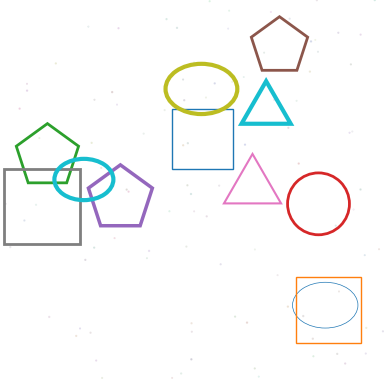[{"shape": "oval", "thickness": 0.5, "radius": 0.42, "center": [0.845, 0.207]}, {"shape": "square", "thickness": 1, "radius": 0.39, "center": [0.526, 0.639]}, {"shape": "square", "thickness": 1, "radius": 0.43, "center": [0.853, 0.194]}, {"shape": "pentagon", "thickness": 2, "radius": 0.43, "center": [0.123, 0.594]}, {"shape": "circle", "thickness": 2, "radius": 0.4, "center": [0.827, 0.471]}, {"shape": "pentagon", "thickness": 2.5, "radius": 0.44, "center": [0.313, 0.484]}, {"shape": "pentagon", "thickness": 2, "radius": 0.38, "center": [0.726, 0.88]}, {"shape": "triangle", "thickness": 1.5, "radius": 0.43, "center": [0.656, 0.514]}, {"shape": "square", "thickness": 2, "radius": 0.49, "center": [0.109, 0.463]}, {"shape": "oval", "thickness": 3, "radius": 0.47, "center": [0.523, 0.769]}, {"shape": "triangle", "thickness": 3, "radius": 0.37, "center": [0.691, 0.715]}, {"shape": "oval", "thickness": 3, "radius": 0.38, "center": [0.218, 0.534]}]